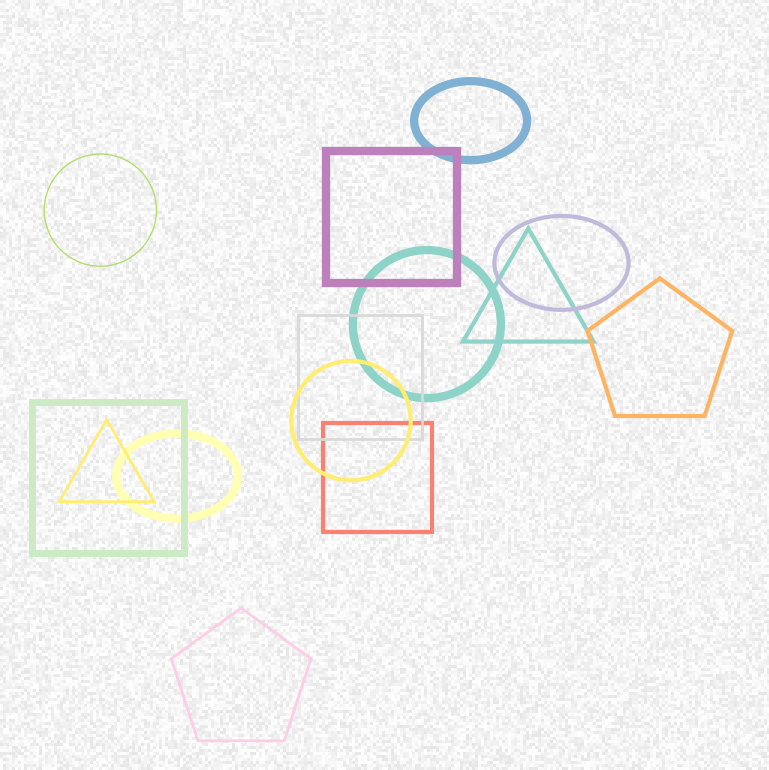[{"shape": "circle", "thickness": 3, "radius": 0.48, "center": [0.554, 0.579]}, {"shape": "triangle", "thickness": 1.5, "radius": 0.49, "center": [0.686, 0.605]}, {"shape": "oval", "thickness": 3, "radius": 0.4, "center": [0.23, 0.382]}, {"shape": "oval", "thickness": 1.5, "radius": 0.44, "center": [0.729, 0.659]}, {"shape": "square", "thickness": 1.5, "radius": 0.35, "center": [0.49, 0.38]}, {"shape": "oval", "thickness": 3, "radius": 0.37, "center": [0.611, 0.843]}, {"shape": "pentagon", "thickness": 1.5, "radius": 0.49, "center": [0.857, 0.54]}, {"shape": "circle", "thickness": 0.5, "radius": 0.36, "center": [0.13, 0.727]}, {"shape": "pentagon", "thickness": 1, "radius": 0.48, "center": [0.313, 0.115]}, {"shape": "square", "thickness": 1, "radius": 0.4, "center": [0.467, 0.51]}, {"shape": "square", "thickness": 3, "radius": 0.43, "center": [0.509, 0.718]}, {"shape": "square", "thickness": 2.5, "radius": 0.49, "center": [0.14, 0.38]}, {"shape": "triangle", "thickness": 1, "radius": 0.36, "center": [0.139, 0.384]}, {"shape": "circle", "thickness": 1.5, "radius": 0.39, "center": [0.456, 0.454]}]